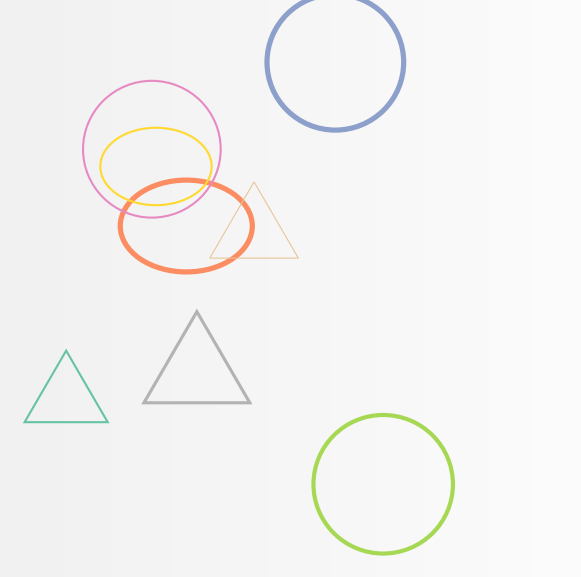[{"shape": "triangle", "thickness": 1, "radius": 0.41, "center": [0.114, 0.309]}, {"shape": "oval", "thickness": 2.5, "radius": 0.57, "center": [0.32, 0.608]}, {"shape": "circle", "thickness": 2.5, "radius": 0.59, "center": [0.577, 0.891]}, {"shape": "circle", "thickness": 1, "radius": 0.59, "center": [0.261, 0.741]}, {"shape": "circle", "thickness": 2, "radius": 0.6, "center": [0.659, 0.161]}, {"shape": "oval", "thickness": 1, "radius": 0.48, "center": [0.268, 0.711]}, {"shape": "triangle", "thickness": 0.5, "radius": 0.44, "center": [0.437, 0.596]}, {"shape": "triangle", "thickness": 1.5, "radius": 0.53, "center": [0.339, 0.354]}]